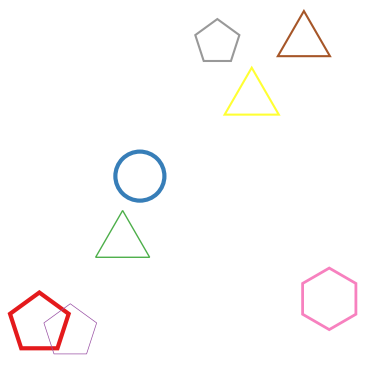[{"shape": "pentagon", "thickness": 3, "radius": 0.4, "center": [0.102, 0.16]}, {"shape": "circle", "thickness": 3, "radius": 0.32, "center": [0.363, 0.543]}, {"shape": "triangle", "thickness": 1, "radius": 0.4, "center": [0.319, 0.372]}, {"shape": "pentagon", "thickness": 0.5, "radius": 0.36, "center": [0.183, 0.139]}, {"shape": "triangle", "thickness": 1.5, "radius": 0.41, "center": [0.654, 0.743]}, {"shape": "triangle", "thickness": 1.5, "radius": 0.39, "center": [0.789, 0.893]}, {"shape": "hexagon", "thickness": 2, "radius": 0.4, "center": [0.855, 0.224]}, {"shape": "pentagon", "thickness": 1.5, "radius": 0.3, "center": [0.564, 0.89]}]